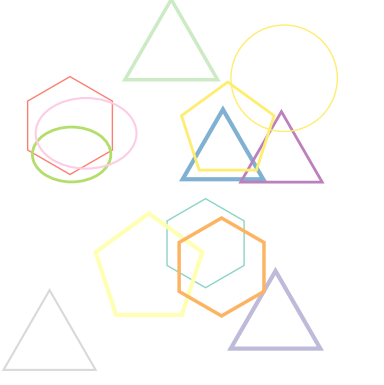[{"shape": "hexagon", "thickness": 1, "radius": 0.58, "center": [0.534, 0.368]}, {"shape": "pentagon", "thickness": 3, "radius": 0.73, "center": [0.387, 0.3]}, {"shape": "triangle", "thickness": 3, "radius": 0.67, "center": [0.716, 0.162]}, {"shape": "hexagon", "thickness": 1, "radius": 0.64, "center": [0.182, 0.674]}, {"shape": "triangle", "thickness": 3, "radius": 0.6, "center": [0.579, 0.595]}, {"shape": "hexagon", "thickness": 2.5, "radius": 0.64, "center": [0.575, 0.307]}, {"shape": "oval", "thickness": 2, "radius": 0.51, "center": [0.186, 0.599]}, {"shape": "oval", "thickness": 1.5, "radius": 0.65, "center": [0.224, 0.654]}, {"shape": "triangle", "thickness": 1.5, "radius": 0.69, "center": [0.129, 0.108]}, {"shape": "triangle", "thickness": 2, "radius": 0.61, "center": [0.731, 0.588]}, {"shape": "triangle", "thickness": 2.5, "radius": 0.69, "center": [0.445, 0.862]}, {"shape": "circle", "thickness": 1, "radius": 0.69, "center": [0.738, 0.797]}, {"shape": "pentagon", "thickness": 2, "radius": 0.63, "center": [0.592, 0.66]}]